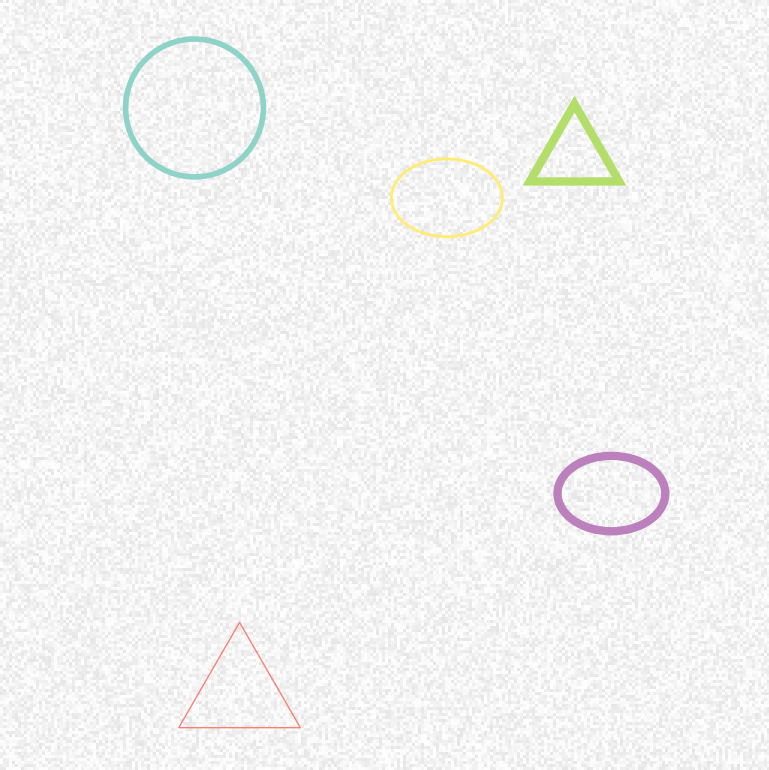[{"shape": "circle", "thickness": 2, "radius": 0.45, "center": [0.253, 0.86]}, {"shape": "triangle", "thickness": 0.5, "radius": 0.46, "center": [0.311, 0.101]}, {"shape": "triangle", "thickness": 3, "radius": 0.34, "center": [0.746, 0.798]}, {"shape": "oval", "thickness": 3, "radius": 0.35, "center": [0.794, 0.359]}, {"shape": "oval", "thickness": 1, "radius": 0.36, "center": [0.58, 0.743]}]